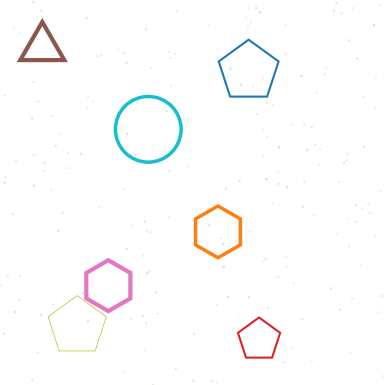[{"shape": "pentagon", "thickness": 1.5, "radius": 0.41, "center": [0.646, 0.815]}, {"shape": "hexagon", "thickness": 2.5, "radius": 0.34, "center": [0.566, 0.398]}, {"shape": "pentagon", "thickness": 1.5, "radius": 0.29, "center": [0.673, 0.118]}, {"shape": "triangle", "thickness": 3, "radius": 0.33, "center": [0.11, 0.877]}, {"shape": "hexagon", "thickness": 3, "radius": 0.33, "center": [0.281, 0.258]}, {"shape": "pentagon", "thickness": 0.5, "radius": 0.4, "center": [0.2, 0.153]}, {"shape": "circle", "thickness": 2.5, "radius": 0.43, "center": [0.385, 0.664]}]